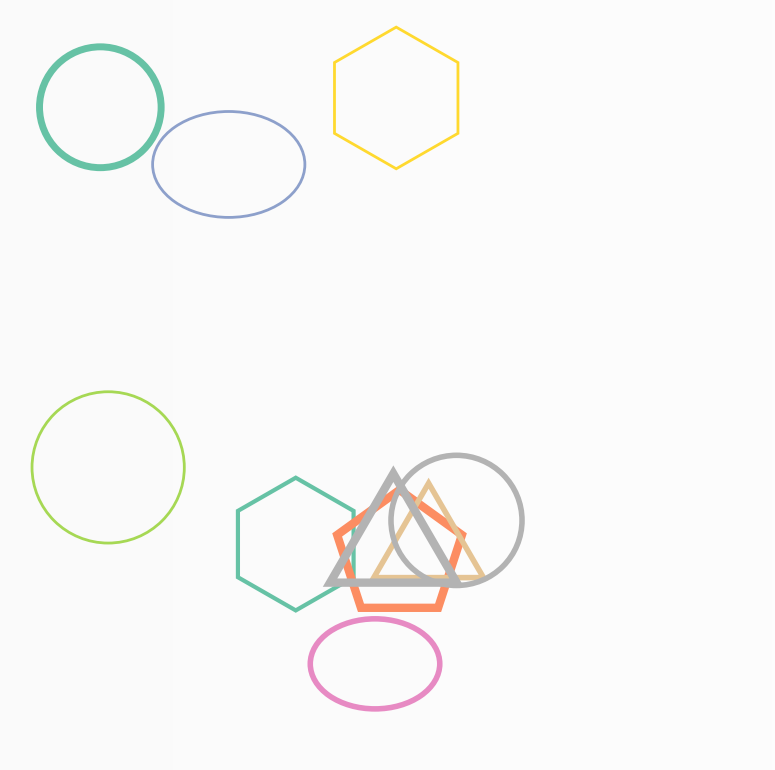[{"shape": "hexagon", "thickness": 1.5, "radius": 0.43, "center": [0.382, 0.293]}, {"shape": "circle", "thickness": 2.5, "radius": 0.39, "center": [0.129, 0.861]}, {"shape": "pentagon", "thickness": 3, "radius": 0.42, "center": [0.516, 0.279]}, {"shape": "oval", "thickness": 1, "radius": 0.49, "center": [0.295, 0.786]}, {"shape": "oval", "thickness": 2, "radius": 0.42, "center": [0.484, 0.138]}, {"shape": "circle", "thickness": 1, "radius": 0.49, "center": [0.14, 0.393]}, {"shape": "hexagon", "thickness": 1, "radius": 0.46, "center": [0.511, 0.873]}, {"shape": "triangle", "thickness": 2, "radius": 0.41, "center": [0.553, 0.291]}, {"shape": "triangle", "thickness": 3, "radius": 0.47, "center": [0.508, 0.29]}, {"shape": "circle", "thickness": 2, "radius": 0.42, "center": [0.589, 0.324]}]